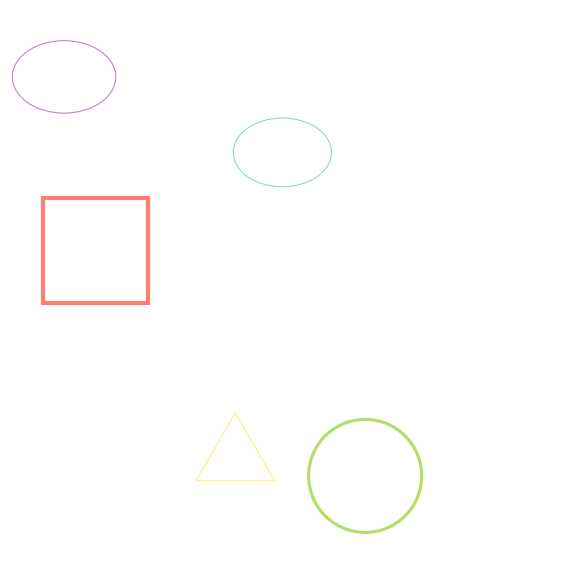[{"shape": "oval", "thickness": 0.5, "radius": 0.43, "center": [0.489, 0.735]}, {"shape": "square", "thickness": 2, "radius": 0.45, "center": [0.165, 0.565]}, {"shape": "circle", "thickness": 1.5, "radius": 0.49, "center": [0.632, 0.175]}, {"shape": "oval", "thickness": 0.5, "radius": 0.45, "center": [0.111, 0.866]}, {"shape": "triangle", "thickness": 0.5, "radius": 0.39, "center": [0.407, 0.206]}]